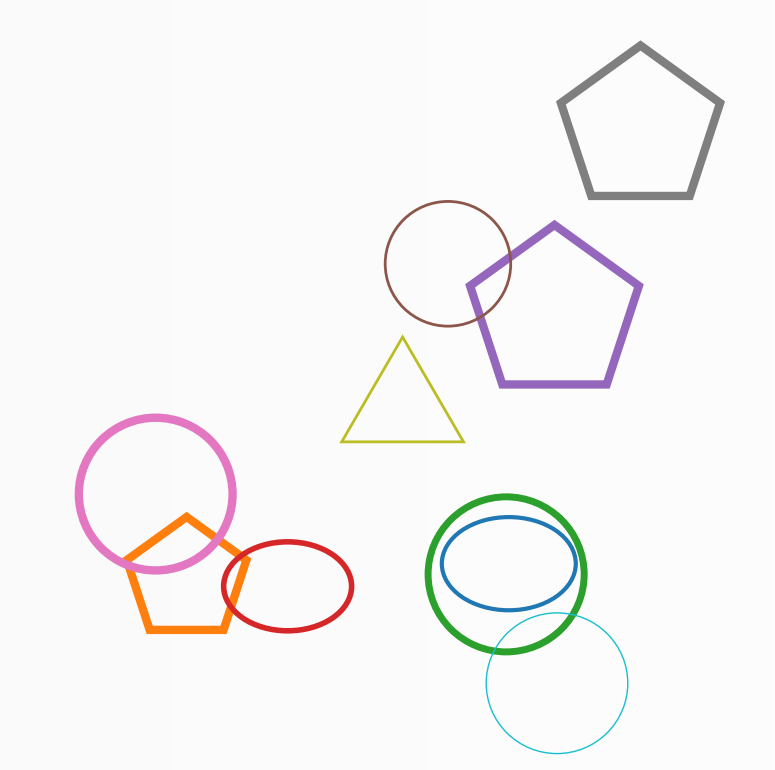[{"shape": "oval", "thickness": 1.5, "radius": 0.43, "center": [0.657, 0.268]}, {"shape": "pentagon", "thickness": 3, "radius": 0.41, "center": [0.241, 0.248]}, {"shape": "circle", "thickness": 2.5, "radius": 0.5, "center": [0.653, 0.254]}, {"shape": "oval", "thickness": 2, "radius": 0.41, "center": [0.371, 0.239]}, {"shape": "pentagon", "thickness": 3, "radius": 0.57, "center": [0.715, 0.593]}, {"shape": "circle", "thickness": 1, "radius": 0.4, "center": [0.578, 0.657]}, {"shape": "circle", "thickness": 3, "radius": 0.5, "center": [0.201, 0.358]}, {"shape": "pentagon", "thickness": 3, "radius": 0.54, "center": [0.826, 0.833]}, {"shape": "triangle", "thickness": 1, "radius": 0.45, "center": [0.519, 0.472]}, {"shape": "circle", "thickness": 0.5, "radius": 0.46, "center": [0.719, 0.113]}]